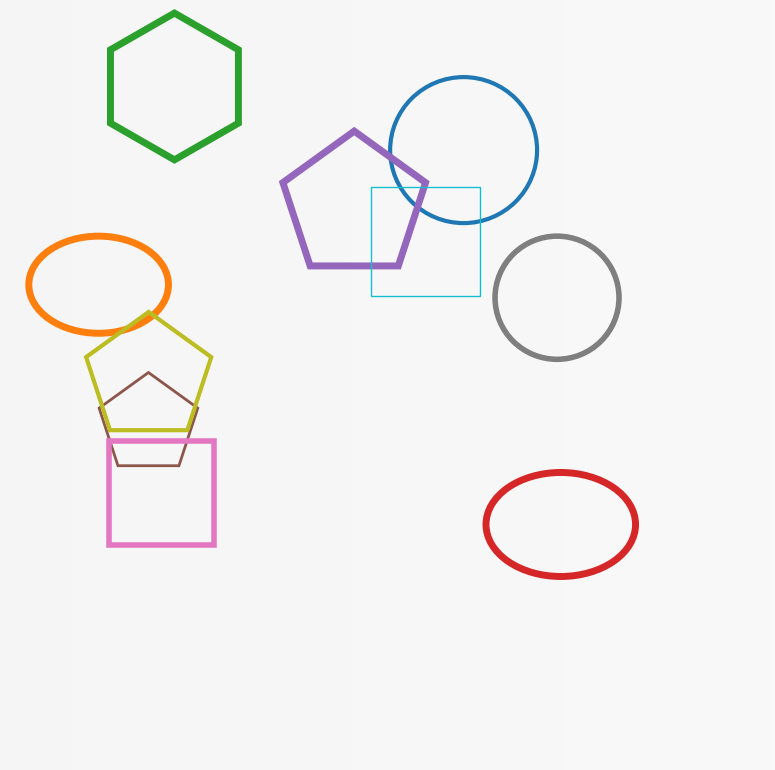[{"shape": "circle", "thickness": 1.5, "radius": 0.47, "center": [0.598, 0.805]}, {"shape": "oval", "thickness": 2.5, "radius": 0.45, "center": [0.127, 0.63]}, {"shape": "hexagon", "thickness": 2.5, "radius": 0.48, "center": [0.225, 0.888]}, {"shape": "oval", "thickness": 2.5, "radius": 0.48, "center": [0.724, 0.319]}, {"shape": "pentagon", "thickness": 2.5, "radius": 0.48, "center": [0.457, 0.733]}, {"shape": "pentagon", "thickness": 1, "radius": 0.33, "center": [0.192, 0.449]}, {"shape": "square", "thickness": 2, "radius": 0.34, "center": [0.209, 0.359]}, {"shape": "circle", "thickness": 2, "radius": 0.4, "center": [0.719, 0.613]}, {"shape": "pentagon", "thickness": 1.5, "radius": 0.42, "center": [0.192, 0.51]}, {"shape": "square", "thickness": 0.5, "radius": 0.35, "center": [0.549, 0.686]}]